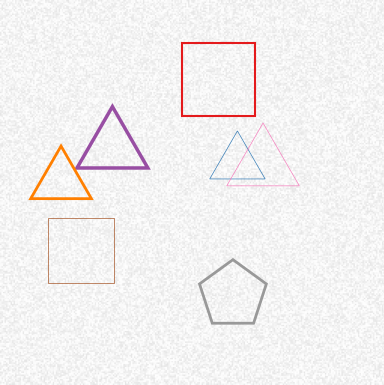[{"shape": "square", "thickness": 1.5, "radius": 0.47, "center": [0.567, 0.794]}, {"shape": "triangle", "thickness": 0.5, "radius": 0.42, "center": [0.617, 0.577]}, {"shape": "triangle", "thickness": 2.5, "radius": 0.53, "center": [0.292, 0.617]}, {"shape": "triangle", "thickness": 2, "radius": 0.46, "center": [0.159, 0.53]}, {"shape": "square", "thickness": 0.5, "radius": 0.42, "center": [0.211, 0.35]}, {"shape": "triangle", "thickness": 0.5, "radius": 0.54, "center": [0.683, 0.572]}, {"shape": "pentagon", "thickness": 2, "radius": 0.46, "center": [0.605, 0.234]}]